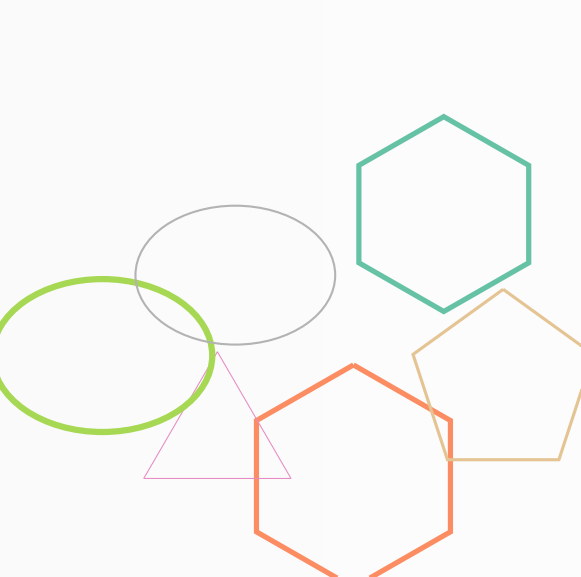[{"shape": "hexagon", "thickness": 2.5, "radius": 0.84, "center": [0.764, 0.628]}, {"shape": "hexagon", "thickness": 2.5, "radius": 0.96, "center": [0.608, 0.175]}, {"shape": "triangle", "thickness": 0.5, "radius": 0.73, "center": [0.374, 0.244]}, {"shape": "oval", "thickness": 3, "radius": 0.95, "center": [0.176, 0.383]}, {"shape": "pentagon", "thickness": 1.5, "radius": 0.82, "center": [0.866, 0.335]}, {"shape": "oval", "thickness": 1, "radius": 0.86, "center": [0.405, 0.523]}]